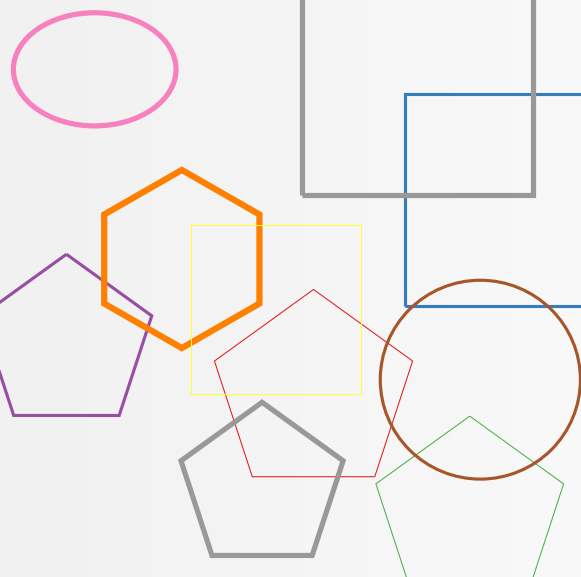[{"shape": "pentagon", "thickness": 0.5, "radius": 0.9, "center": [0.539, 0.319]}, {"shape": "square", "thickness": 1.5, "radius": 0.92, "center": [0.88, 0.653]}, {"shape": "pentagon", "thickness": 0.5, "radius": 0.85, "center": [0.808, 0.109]}, {"shape": "pentagon", "thickness": 1.5, "radius": 0.77, "center": [0.114, 0.405]}, {"shape": "hexagon", "thickness": 3, "radius": 0.77, "center": [0.313, 0.551]}, {"shape": "square", "thickness": 0.5, "radius": 0.73, "center": [0.475, 0.464]}, {"shape": "circle", "thickness": 1.5, "radius": 0.86, "center": [0.826, 0.342]}, {"shape": "oval", "thickness": 2.5, "radius": 0.7, "center": [0.163, 0.879]}, {"shape": "pentagon", "thickness": 2.5, "radius": 0.73, "center": [0.451, 0.156]}, {"shape": "square", "thickness": 2.5, "radius": 0.99, "center": [0.718, 0.859]}]